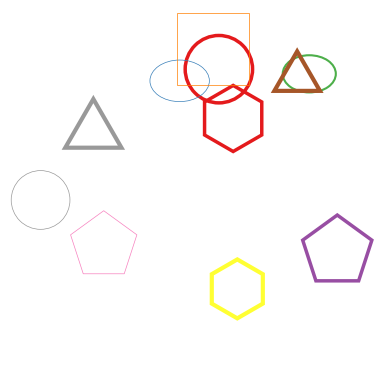[{"shape": "circle", "thickness": 2.5, "radius": 0.44, "center": [0.569, 0.82]}, {"shape": "hexagon", "thickness": 2.5, "radius": 0.43, "center": [0.606, 0.692]}, {"shape": "oval", "thickness": 0.5, "radius": 0.39, "center": [0.467, 0.79]}, {"shape": "oval", "thickness": 1.5, "radius": 0.34, "center": [0.803, 0.808]}, {"shape": "pentagon", "thickness": 2.5, "radius": 0.47, "center": [0.876, 0.347]}, {"shape": "square", "thickness": 0.5, "radius": 0.46, "center": [0.554, 0.873]}, {"shape": "hexagon", "thickness": 3, "radius": 0.38, "center": [0.616, 0.25]}, {"shape": "triangle", "thickness": 3, "radius": 0.34, "center": [0.772, 0.798]}, {"shape": "pentagon", "thickness": 0.5, "radius": 0.45, "center": [0.269, 0.362]}, {"shape": "circle", "thickness": 0.5, "radius": 0.38, "center": [0.105, 0.481]}, {"shape": "triangle", "thickness": 3, "radius": 0.42, "center": [0.242, 0.658]}]